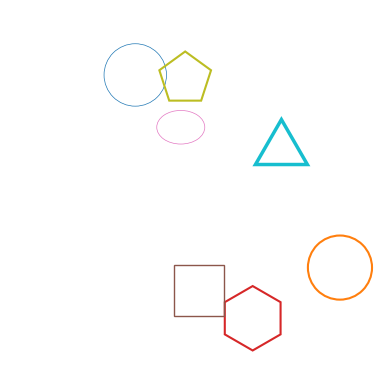[{"shape": "circle", "thickness": 0.5, "radius": 0.41, "center": [0.351, 0.805]}, {"shape": "circle", "thickness": 1.5, "radius": 0.42, "center": [0.883, 0.305]}, {"shape": "hexagon", "thickness": 1.5, "radius": 0.42, "center": [0.656, 0.173]}, {"shape": "square", "thickness": 1, "radius": 0.33, "center": [0.517, 0.245]}, {"shape": "oval", "thickness": 0.5, "radius": 0.31, "center": [0.47, 0.67]}, {"shape": "pentagon", "thickness": 1.5, "radius": 0.35, "center": [0.481, 0.796]}, {"shape": "triangle", "thickness": 2.5, "radius": 0.39, "center": [0.731, 0.612]}]